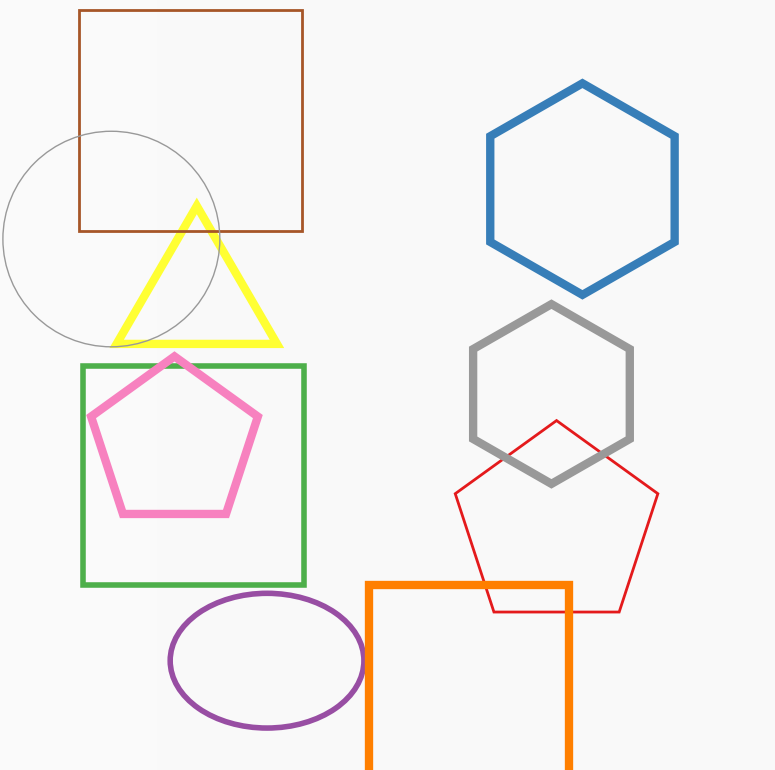[{"shape": "pentagon", "thickness": 1, "radius": 0.69, "center": [0.718, 0.316]}, {"shape": "hexagon", "thickness": 3, "radius": 0.69, "center": [0.752, 0.754]}, {"shape": "square", "thickness": 2, "radius": 0.71, "center": [0.25, 0.383]}, {"shape": "oval", "thickness": 2, "radius": 0.62, "center": [0.345, 0.142]}, {"shape": "square", "thickness": 3, "radius": 0.65, "center": [0.605, 0.111]}, {"shape": "triangle", "thickness": 3, "radius": 0.6, "center": [0.254, 0.613]}, {"shape": "square", "thickness": 1, "radius": 0.72, "center": [0.246, 0.844]}, {"shape": "pentagon", "thickness": 3, "radius": 0.57, "center": [0.225, 0.424]}, {"shape": "hexagon", "thickness": 3, "radius": 0.58, "center": [0.712, 0.488]}, {"shape": "circle", "thickness": 0.5, "radius": 0.7, "center": [0.144, 0.69]}]